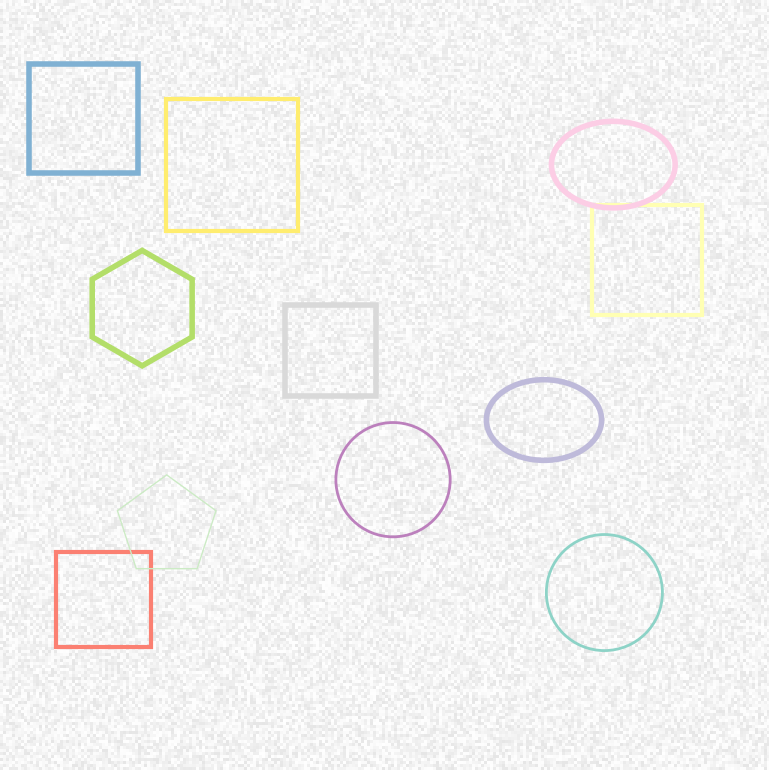[{"shape": "circle", "thickness": 1, "radius": 0.38, "center": [0.785, 0.23]}, {"shape": "square", "thickness": 1.5, "radius": 0.36, "center": [0.84, 0.662]}, {"shape": "oval", "thickness": 2, "radius": 0.37, "center": [0.706, 0.455]}, {"shape": "square", "thickness": 1.5, "radius": 0.31, "center": [0.134, 0.222]}, {"shape": "square", "thickness": 2, "radius": 0.35, "center": [0.109, 0.846]}, {"shape": "hexagon", "thickness": 2, "radius": 0.37, "center": [0.185, 0.6]}, {"shape": "oval", "thickness": 2, "radius": 0.4, "center": [0.796, 0.786]}, {"shape": "square", "thickness": 2, "radius": 0.3, "center": [0.43, 0.545]}, {"shape": "circle", "thickness": 1, "radius": 0.37, "center": [0.51, 0.377]}, {"shape": "pentagon", "thickness": 0.5, "radius": 0.34, "center": [0.217, 0.316]}, {"shape": "square", "thickness": 1.5, "radius": 0.43, "center": [0.301, 0.786]}]